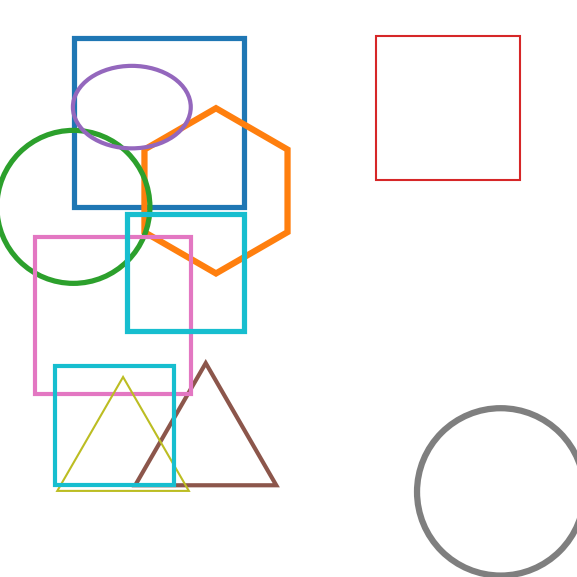[{"shape": "square", "thickness": 2.5, "radius": 0.73, "center": [0.276, 0.787]}, {"shape": "hexagon", "thickness": 3, "radius": 0.72, "center": [0.374, 0.669]}, {"shape": "circle", "thickness": 2.5, "radius": 0.66, "center": [0.127, 0.641]}, {"shape": "square", "thickness": 1, "radius": 0.62, "center": [0.776, 0.812]}, {"shape": "oval", "thickness": 2, "radius": 0.51, "center": [0.228, 0.814]}, {"shape": "triangle", "thickness": 2, "radius": 0.7, "center": [0.356, 0.229]}, {"shape": "square", "thickness": 2, "radius": 0.68, "center": [0.196, 0.453]}, {"shape": "circle", "thickness": 3, "radius": 0.72, "center": [0.867, 0.147]}, {"shape": "triangle", "thickness": 1, "radius": 0.66, "center": [0.213, 0.215]}, {"shape": "square", "thickness": 2.5, "radius": 0.51, "center": [0.322, 0.528]}, {"shape": "square", "thickness": 2, "radius": 0.52, "center": [0.199, 0.262]}]